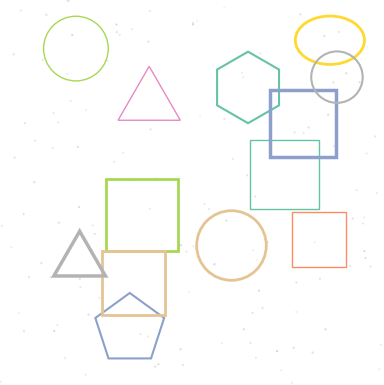[{"shape": "square", "thickness": 1, "radius": 0.45, "center": [0.74, 0.547]}, {"shape": "hexagon", "thickness": 1.5, "radius": 0.46, "center": [0.644, 0.773]}, {"shape": "square", "thickness": 1, "radius": 0.36, "center": [0.829, 0.378]}, {"shape": "square", "thickness": 2.5, "radius": 0.43, "center": [0.787, 0.678]}, {"shape": "pentagon", "thickness": 1.5, "radius": 0.47, "center": [0.337, 0.145]}, {"shape": "triangle", "thickness": 1, "radius": 0.47, "center": [0.387, 0.734]}, {"shape": "circle", "thickness": 1, "radius": 0.42, "center": [0.197, 0.874]}, {"shape": "square", "thickness": 2, "radius": 0.47, "center": [0.37, 0.442]}, {"shape": "oval", "thickness": 2, "radius": 0.45, "center": [0.857, 0.895]}, {"shape": "circle", "thickness": 2, "radius": 0.45, "center": [0.601, 0.362]}, {"shape": "square", "thickness": 2, "radius": 0.41, "center": [0.347, 0.265]}, {"shape": "triangle", "thickness": 2.5, "radius": 0.39, "center": [0.207, 0.322]}, {"shape": "circle", "thickness": 1.5, "radius": 0.33, "center": [0.875, 0.8]}]